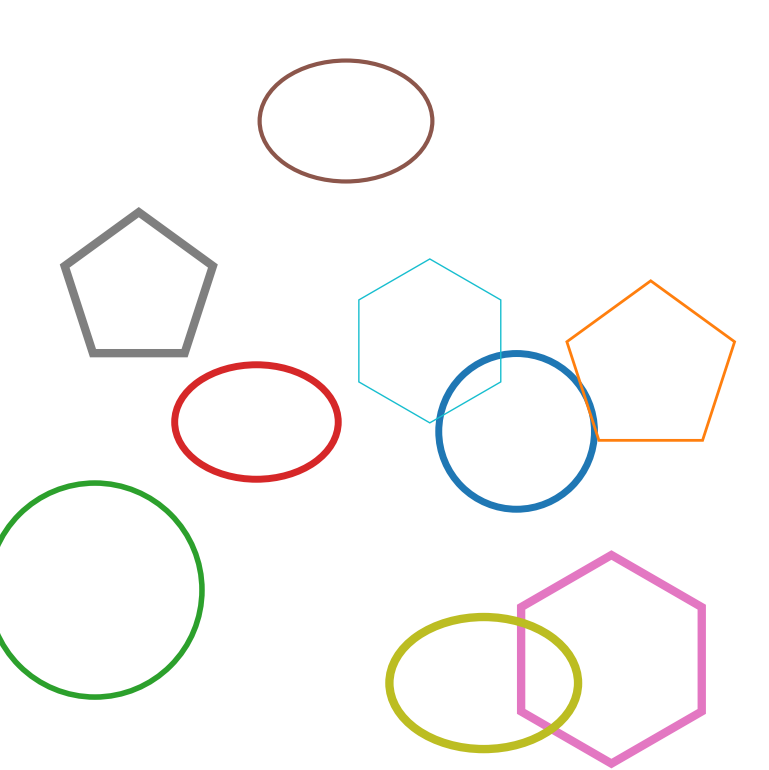[{"shape": "circle", "thickness": 2.5, "radius": 0.51, "center": [0.671, 0.44]}, {"shape": "pentagon", "thickness": 1, "radius": 0.57, "center": [0.845, 0.521]}, {"shape": "circle", "thickness": 2, "radius": 0.69, "center": [0.123, 0.234]}, {"shape": "oval", "thickness": 2.5, "radius": 0.53, "center": [0.333, 0.452]}, {"shape": "oval", "thickness": 1.5, "radius": 0.56, "center": [0.449, 0.843]}, {"shape": "hexagon", "thickness": 3, "radius": 0.68, "center": [0.794, 0.144]}, {"shape": "pentagon", "thickness": 3, "radius": 0.51, "center": [0.18, 0.623]}, {"shape": "oval", "thickness": 3, "radius": 0.61, "center": [0.628, 0.113]}, {"shape": "hexagon", "thickness": 0.5, "radius": 0.53, "center": [0.558, 0.557]}]